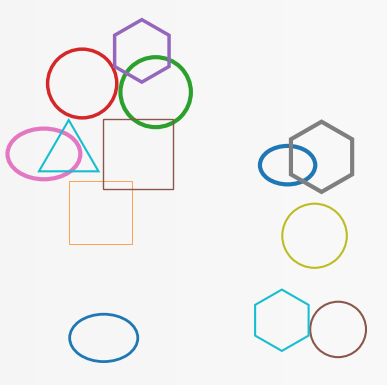[{"shape": "oval", "thickness": 2, "radius": 0.44, "center": [0.268, 0.122]}, {"shape": "oval", "thickness": 3, "radius": 0.36, "center": [0.742, 0.571]}, {"shape": "square", "thickness": 0.5, "radius": 0.4, "center": [0.259, 0.448]}, {"shape": "circle", "thickness": 3, "radius": 0.45, "center": [0.402, 0.761]}, {"shape": "circle", "thickness": 2.5, "radius": 0.45, "center": [0.212, 0.783]}, {"shape": "hexagon", "thickness": 2.5, "radius": 0.41, "center": [0.366, 0.868]}, {"shape": "square", "thickness": 1, "radius": 0.45, "center": [0.356, 0.6]}, {"shape": "circle", "thickness": 1.5, "radius": 0.36, "center": [0.873, 0.144]}, {"shape": "oval", "thickness": 3, "radius": 0.47, "center": [0.113, 0.6]}, {"shape": "hexagon", "thickness": 3, "radius": 0.46, "center": [0.83, 0.593]}, {"shape": "circle", "thickness": 1.5, "radius": 0.42, "center": [0.812, 0.388]}, {"shape": "hexagon", "thickness": 1.5, "radius": 0.4, "center": [0.727, 0.168]}, {"shape": "triangle", "thickness": 1.5, "radius": 0.44, "center": [0.177, 0.599]}]